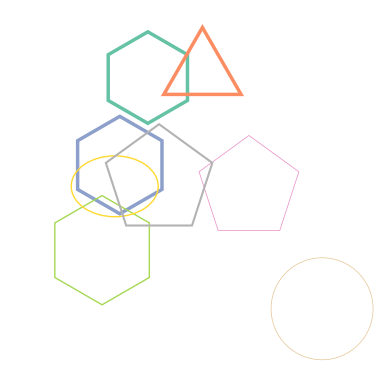[{"shape": "hexagon", "thickness": 2.5, "radius": 0.59, "center": [0.384, 0.798]}, {"shape": "triangle", "thickness": 2.5, "radius": 0.58, "center": [0.526, 0.813]}, {"shape": "hexagon", "thickness": 2.5, "radius": 0.63, "center": [0.311, 0.571]}, {"shape": "pentagon", "thickness": 0.5, "radius": 0.68, "center": [0.647, 0.512]}, {"shape": "hexagon", "thickness": 1, "radius": 0.71, "center": [0.265, 0.35]}, {"shape": "oval", "thickness": 1, "radius": 0.56, "center": [0.298, 0.516]}, {"shape": "circle", "thickness": 0.5, "radius": 0.66, "center": [0.837, 0.198]}, {"shape": "pentagon", "thickness": 1.5, "radius": 0.73, "center": [0.413, 0.532]}]